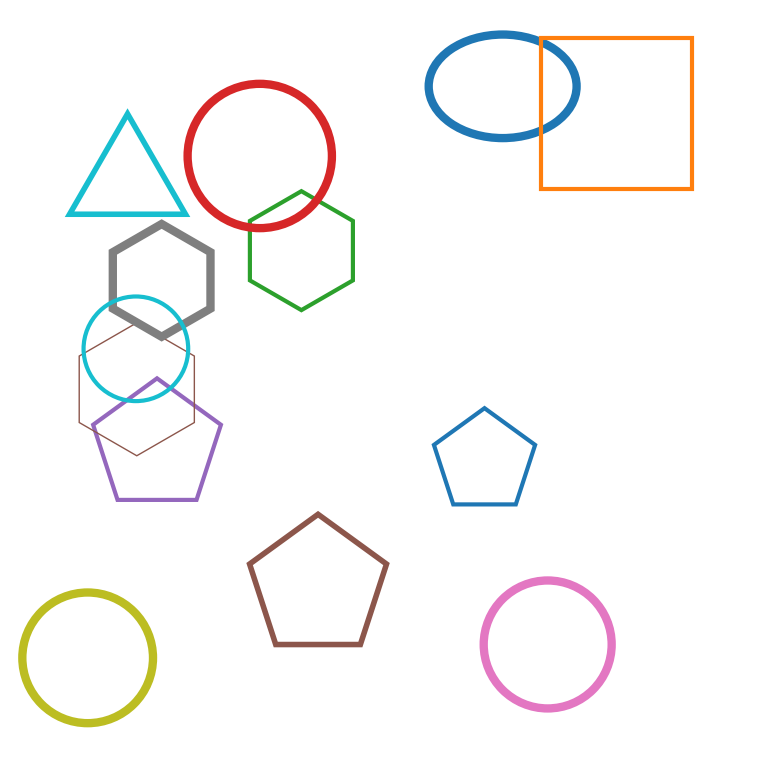[{"shape": "pentagon", "thickness": 1.5, "radius": 0.35, "center": [0.629, 0.401]}, {"shape": "oval", "thickness": 3, "radius": 0.48, "center": [0.653, 0.888]}, {"shape": "square", "thickness": 1.5, "radius": 0.49, "center": [0.801, 0.852]}, {"shape": "hexagon", "thickness": 1.5, "radius": 0.39, "center": [0.391, 0.674]}, {"shape": "circle", "thickness": 3, "radius": 0.47, "center": [0.337, 0.797]}, {"shape": "pentagon", "thickness": 1.5, "radius": 0.44, "center": [0.204, 0.421]}, {"shape": "hexagon", "thickness": 0.5, "radius": 0.43, "center": [0.178, 0.494]}, {"shape": "pentagon", "thickness": 2, "radius": 0.47, "center": [0.413, 0.239]}, {"shape": "circle", "thickness": 3, "radius": 0.42, "center": [0.711, 0.163]}, {"shape": "hexagon", "thickness": 3, "radius": 0.37, "center": [0.21, 0.636]}, {"shape": "circle", "thickness": 3, "radius": 0.42, "center": [0.114, 0.146]}, {"shape": "circle", "thickness": 1.5, "radius": 0.34, "center": [0.176, 0.547]}, {"shape": "triangle", "thickness": 2, "radius": 0.43, "center": [0.166, 0.765]}]